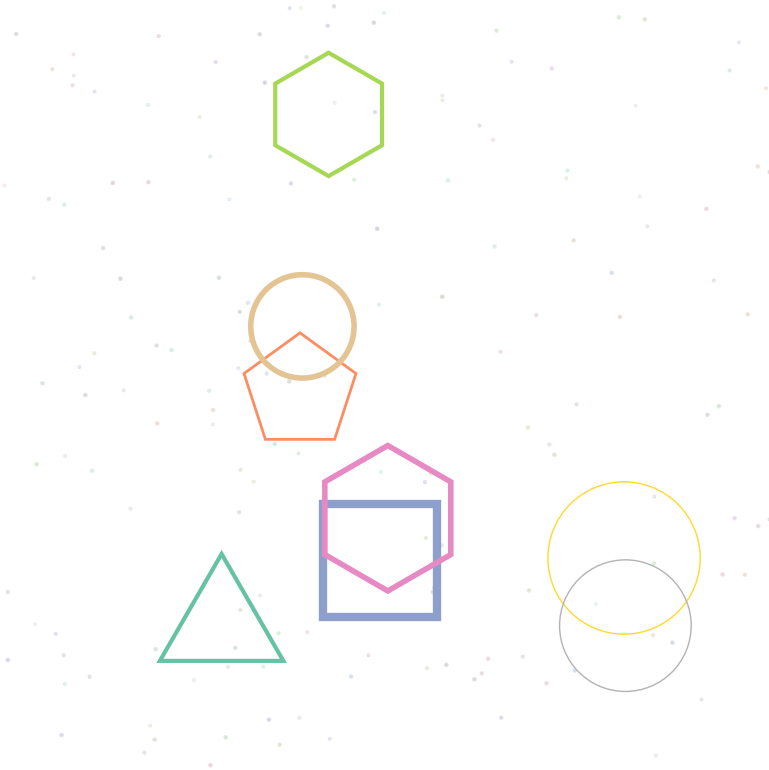[{"shape": "triangle", "thickness": 1.5, "radius": 0.46, "center": [0.288, 0.188]}, {"shape": "pentagon", "thickness": 1, "radius": 0.38, "center": [0.39, 0.491]}, {"shape": "square", "thickness": 3, "radius": 0.37, "center": [0.493, 0.272]}, {"shape": "hexagon", "thickness": 2, "radius": 0.47, "center": [0.504, 0.327]}, {"shape": "hexagon", "thickness": 1.5, "radius": 0.4, "center": [0.427, 0.851]}, {"shape": "circle", "thickness": 0.5, "radius": 0.49, "center": [0.81, 0.275]}, {"shape": "circle", "thickness": 2, "radius": 0.34, "center": [0.393, 0.576]}, {"shape": "circle", "thickness": 0.5, "radius": 0.43, "center": [0.812, 0.187]}]